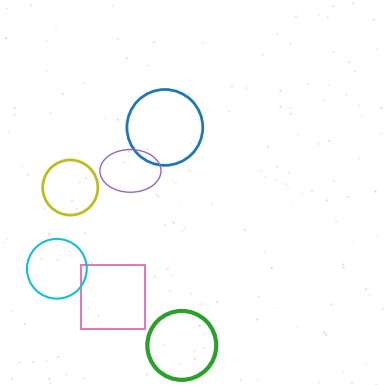[{"shape": "circle", "thickness": 2, "radius": 0.49, "center": [0.428, 0.669]}, {"shape": "circle", "thickness": 3, "radius": 0.45, "center": [0.472, 0.103]}, {"shape": "oval", "thickness": 1, "radius": 0.4, "center": [0.339, 0.556]}, {"shape": "square", "thickness": 1.5, "radius": 0.42, "center": [0.295, 0.229]}, {"shape": "circle", "thickness": 2, "radius": 0.36, "center": [0.182, 0.513]}, {"shape": "circle", "thickness": 1.5, "radius": 0.39, "center": [0.148, 0.302]}]